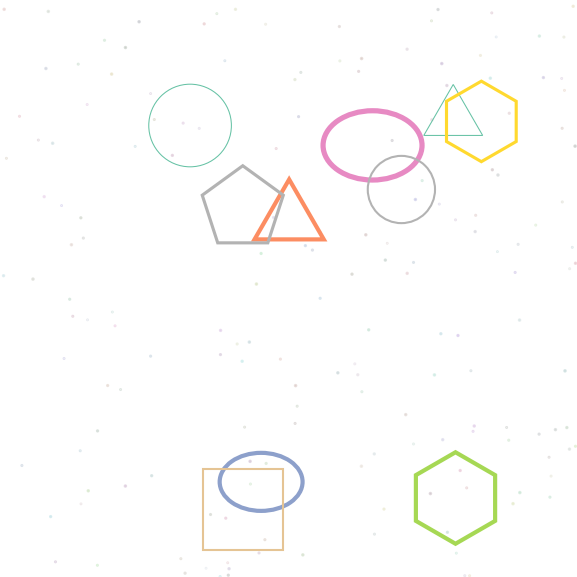[{"shape": "circle", "thickness": 0.5, "radius": 0.36, "center": [0.329, 0.782]}, {"shape": "triangle", "thickness": 0.5, "radius": 0.29, "center": [0.785, 0.794]}, {"shape": "triangle", "thickness": 2, "radius": 0.35, "center": [0.501, 0.619]}, {"shape": "oval", "thickness": 2, "radius": 0.36, "center": [0.452, 0.165]}, {"shape": "oval", "thickness": 2.5, "radius": 0.43, "center": [0.645, 0.747]}, {"shape": "hexagon", "thickness": 2, "radius": 0.4, "center": [0.789, 0.137]}, {"shape": "hexagon", "thickness": 1.5, "radius": 0.35, "center": [0.834, 0.789]}, {"shape": "square", "thickness": 1, "radius": 0.35, "center": [0.421, 0.117]}, {"shape": "pentagon", "thickness": 1.5, "radius": 0.37, "center": [0.42, 0.638]}, {"shape": "circle", "thickness": 1, "radius": 0.29, "center": [0.695, 0.671]}]